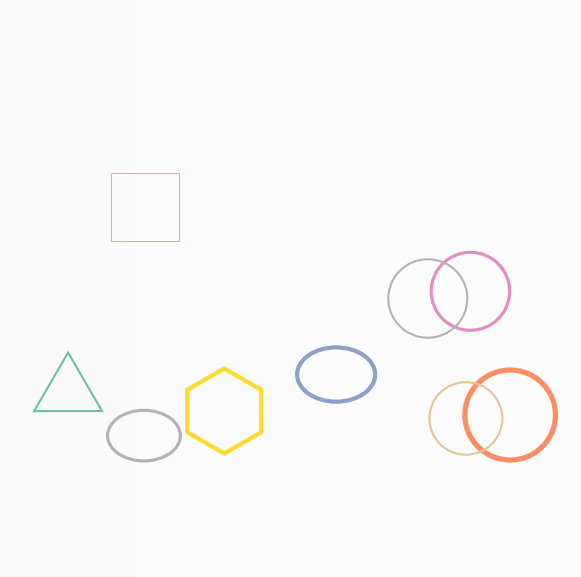[{"shape": "triangle", "thickness": 1, "radius": 0.34, "center": [0.117, 0.321]}, {"shape": "circle", "thickness": 2.5, "radius": 0.39, "center": [0.878, 0.28]}, {"shape": "oval", "thickness": 2, "radius": 0.34, "center": [0.578, 0.351]}, {"shape": "circle", "thickness": 1.5, "radius": 0.34, "center": [0.809, 0.495]}, {"shape": "square", "thickness": 0.5, "radius": 0.29, "center": [0.249, 0.64]}, {"shape": "hexagon", "thickness": 2, "radius": 0.37, "center": [0.386, 0.287]}, {"shape": "circle", "thickness": 1, "radius": 0.31, "center": [0.801, 0.275]}, {"shape": "circle", "thickness": 1, "radius": 0.34, "center": [0.736, 0.482]}, {"shape": "oval", "thickness": 1.5, "radius": 0.31, "center": [0.248, 0.245]}]